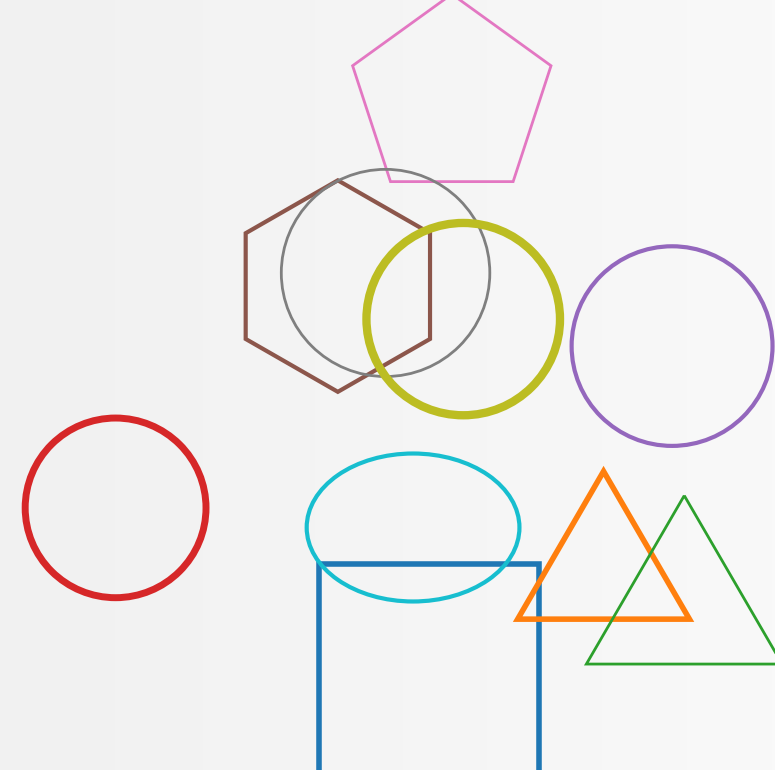[{"shape": "square", "thickness": 2, "radius": 0.71, "center": [0.554, 0.126]}, {"shape": "triangle", "thickness": 2, "radius": 0.64, "center": [0.779, 0.26]}, {"shape": "triangle", "thickness": 1, "radius": 0.73, "center": [0.883, 0.211]}, {"shape": "circle", "thickness": 2.5, "radius": 0.58, "center": [0.149, 0.34]}, {"shape": "circle", "thickness": 1.5, "radius": 0.65, "center": [0.867, 0.551]}, {"shape": "hexagon", "thickness": 1.5, "radius": 0.69, "center": [0.436, 0.628]}, {"shape": "pentagon", "thickness": 1, "radius": 0.67, "center": [0.583, 0.873]}, {"shape": "circle", "thickness": 1, "radius": 0.67, "center": [0.497, 0.646]}, {"shape": "circle", "thickness": 3, "radius": 0.62, "center": [0.598, 0.586]}, {"shape": "oval", "thickness": 1.5, "radius": 0.69, "center": [0.533, 0.315]}]